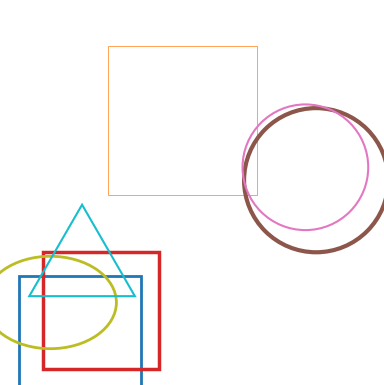[{"shape": "square", "thickness": 2, "radius": 0.79, "center": [0.209, 0.124]}, {"shape": "square", "thickness": 0.5, "radius": 0.97, "center": [0.474, 0.687]}, {"shape": "square", "thickness": 2.5, "radius": 0.76, "center": [0.262, 0.194]}, {"shape": "circle", "thickness": 3, "radius": 0.94, "center": [0.821, 0.532]}, {"shape": "circle", "thickness": 1.5, "radius": 0.82, "center": [0.793, 0.566]}, {"shape": "oval", "thickness": 2, "radius": 0.86, "center": [0.131, 0.214]}, {"shape": "triangle", "thickness": 1.5, "radius": 0.79, "center": [0.213, 0.31]}]